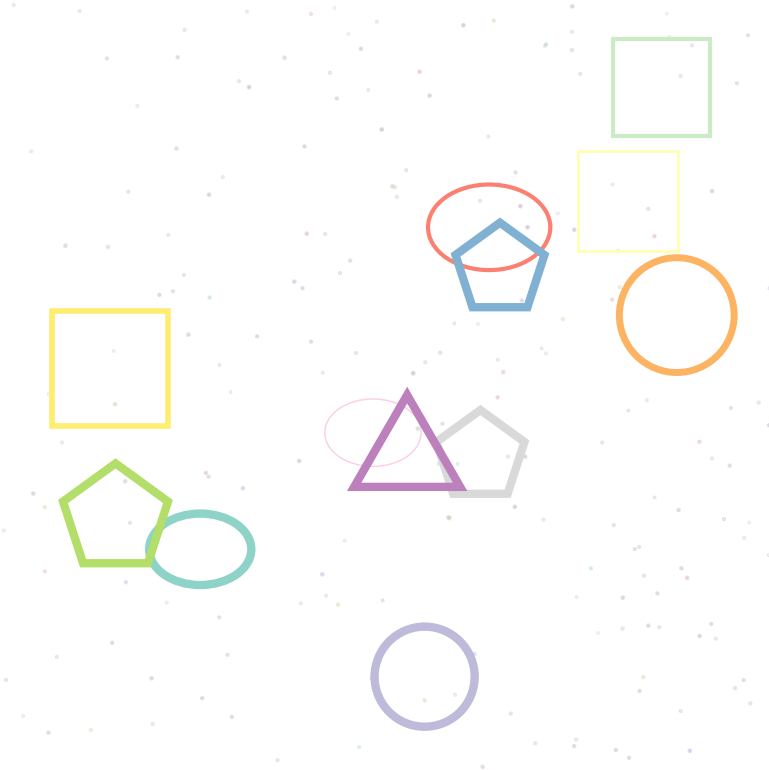[{"shape": "oval", "thickness": 3, "radius": 0.33, "center": [0.26, 0.287]}, {"shape": "square", "thickness": 1, "radius": 0.32, "center": [0.816, 0.739]}, {"shape": "circle", "thickness": 3, "radius": 0.32, "center": [0.551, 0.121]}, {"shape": "oval", "thickness": 1.5, "radius": 0.4, "center": [0.635, 0.705]}, {"shape": "pentagon", "thickness": 3, "radius": 0.3, "center": [0.649, 0.65]}, {"shape": "circle", "thickness": 2.5, "radius": 0.37, "center": [0.879, 0.591]}, {"shape": "pentagon", "thickness": 3, "radius": 0.36, "center": [0.15, 0.327]}, {"shape": "oval", "thickness": 0.5, "radius": 0.31, "center": [0.484, 0.438]}, {"shape": "pentagon", "thickness": 3, "radius": 0.3, "center": [0.624, 0.407]}, {"shape": "triangle", "thickness": 3, "radius": 0.4, "center": [0.529, 0.407]}, {"shape": "square", "thickness": 1.5, "radius": 0.31, "center": [0.859, 0.887]}, {"shape": "square", "thickness": 2, "radius": 0.37, "center": [0.143, 0.522]}]